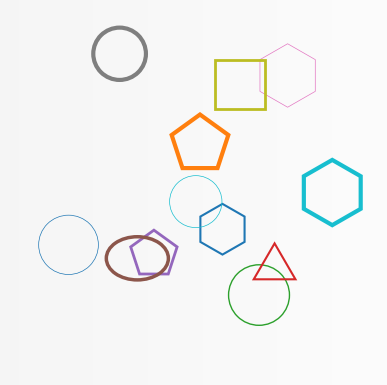[{"shape": "hexagon", "thickness": 1.5, "radius": 0.33, "center": [0.574, 0.405]}, {"shape": "circle", "thickness": 0.5, "radius": 0.39, "center": [0.177, 0.364]}, {"shape": "pentagon", "thickness": 3, "radius": 0.38, "center": [0.516, 0.626]}, {"shape": "circle", "thickness": 1, "radius": 0.39, "center": [0.668, 0.234]}, {"shape": "triangle", "thickness": 1.5, "radius": 0.31, "center": [0.709, 0.306]}, {"shape": "pentagon", "thickness": 2, "radius": 0.31, "center": [0.397, 0.339]}, {"shape": "oval", "thickness": 2.5, "radius": 0.4, "center": [0.354, 0.329]}, {"shape": "hexagon", "thickness": 0.5, "radius": 0.41, "center": [0.742, 0.804]}, {"shape": "circle", "thickness": 3, "radius": 0.34, "center": [0.309, 0.86]}, {"shape": "square", "thickness": 2, "radius": 0.32, "center": [0.619, 0.781]}, {"shape": "circle", "thickness": 0.5, "radius": 0.34, "center": [0.505, 0.476]}, {"shape": "hexagon", "thickness": 3, "radius": 0.42, "center": [0.857, 0.5]}]